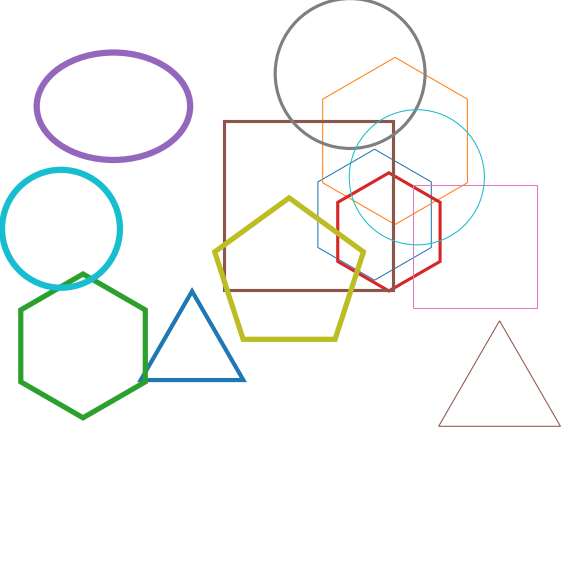[{"shape": "hexagon", "thickness": 0.5, "radius": 0.57, "center": [0.649, 0.627]}, {"shape": "triangle", "thickness": 2, "radius": 0.51, "center": [0.333, 0.392]}, {"shape": "hexagon", "thickness": 0.5, "radius": 0.72, "center": [0.684, 0.755]}, {"shape": "hexagon", "thickness": 2.5, "radius": 0.62, "center": [0.144, 0.4]}, {"shape": "hexagon", "thickness": 1.5, "radius": 0.51, "center": [0.673, 0.598]}, {"shape": "oval", "thickness": 3, "radius": 0.66, "center": [0.196, 0.815]}, {"shape": "triangle", "thickness": 0.5, "radius": 0.61, "center": [0.865, 0.322]}, {"shape": "square", "thickness": 1.5, "radius": 0.73, "center": [0.534, 0.643]}, {"shape": "square", "thickness": 0.5, "radius": 0.54, "center": [0.823, 0.572]}, {"shape": "circle", "thickness": 1.5, "radius": 0.65, "center": [0.606, 0.872]}, {"shape": "pentagon", "thickness": 2.5, "radius": 0.68, "center": [0.501, 0.521]}, {"shape": "circle", "thickness": 0.5, "radius": 0.59, "center": [0.722, 0.692]}, {"shape": "circle", "thickness": 3, "radius": 0.51, "center": [0.106, 0.603]}]